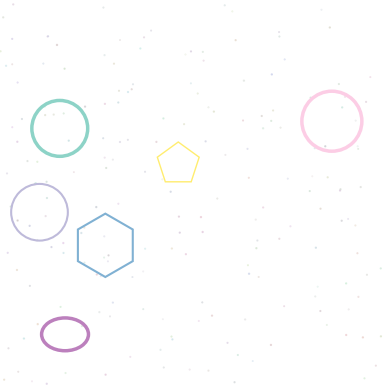[{"shape": "circle", "thickness": 2.5, "radius": 0.36, "center": [0.155, 0.667]}, {"shape": "circle", "thickness": 1.5, "radius": 0.37, "center": [0.103, 0.449]}, {"shape": "hexagon", "thickness": 1.5, "radius": 0.41, "center": [0.274, 0.363]}, {"shape": "circle", "thickness": 2.5, "radius": 0.39, "center": [0.862, 0.685]}, {"shape": "oval", "thickness": 2.5, "radius": 0.3, "center": [0.169, 0.132]}, {"shape": "pentagon", "thickness": 1, "radius": 0.29, "center": [0.463, 0.574]}]